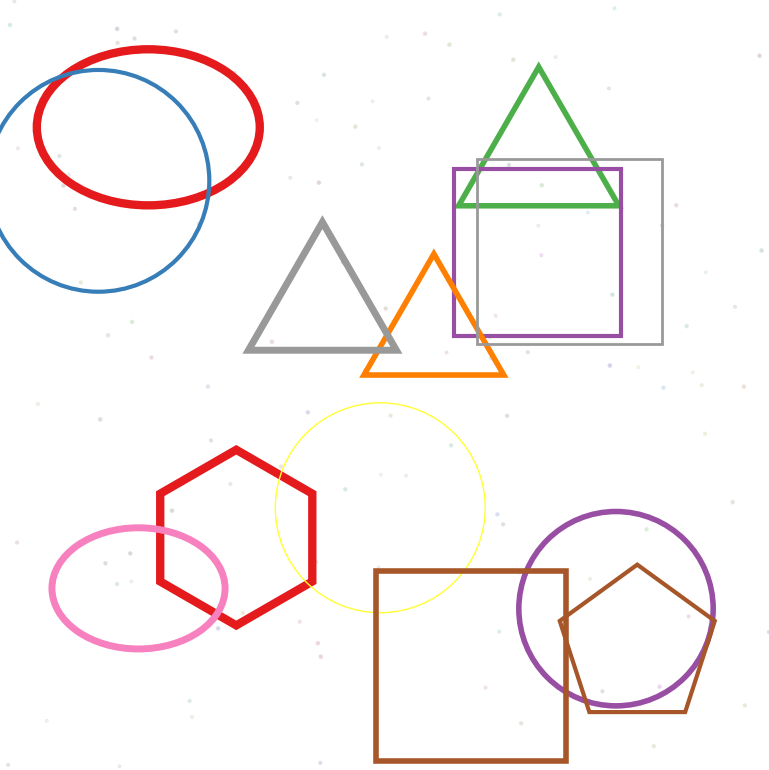[{"shape": "hexagon", "thickness": 3, "radius": 0.57, "center": [0.307, 0.302]}, {"shape": "oval", "thickness": 3, "radius": 0.72, "center": [0.193, 0.835]}, {"shape": "circle", "thickness": 1.5, "radius": 0.72, "center": [0.128, 0.765]}, {"shape": "triangle", "thickness": 2, "radius": 0.6, "center": [0.7, 0.793]}, {"shape": "circle", "thickness": 2, "radius": 0.63, "center": [0.8, 0.209]}, {"shape": "square", "thickness": 1.5, "radius": 0.54, "center": [0.698, 0.672]}, {"shape": "triangle", "thickness": 2, "radius": 0.52, "center": [0.563, 0.565]}, {"shape": "circle", "thickness": 0.5, "radius": 0.68, "center": [0.494, 0.341]}, {"shape": "square", "thickness": 2, "radius": 0.62, "center": [0.611, 0.135]}, {"shape": "pentagon", "thickness": 1.5, "radius": 0.53, "center": [0.828, 0.161]}, {"shape": "oval", "thickness": 2.5, "radius": 0.56, "center": [0.18, 0.236]}, {"shape": "triangle", "thickness": 2.5, "radius": 0.55, "center": [0.419, 0.601]}, {"shape": "square", "thickness": 1, "radius": 0.6, "center": [0.739, 0.674]}]